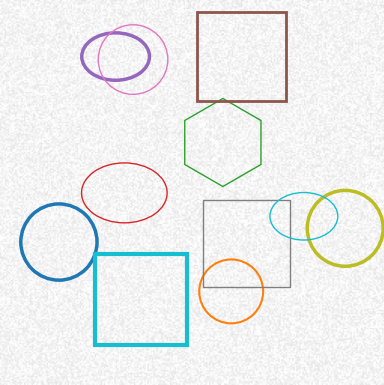[{"shape": "circle", "thickness": 2.5, "radius": 0.49, "center": [0.153, 0.371]}, {"shape": "circle", "thickness": 1.5, "radius": 0.41, "center": [0.601, 0.243]}, {"shape": "hexagon", "thickness": 1, "radius": 0.57, "center": [0.579, 0.63]}, {"shape": "oval", "thickness": 1, "radius": 0.56, "center": [0.323, 0.499]}, {"shape": "oval", "thickness": 2.5, "radius": 0.44, "center": [0.3, 0.853]}, {"shape": "square", "thickness": 2, "radius": 0.58, "center": [0.628, 0.852]}, {"shape": "circle", "thickness": 1, "radius": 0.45, "center": [0.346, 0.845]}, {"shape": "square", "thickness": 1, "radius": 0.56, "center": [0.64, 0.368]}, {"shape": "circle", "thickness": 2.5, "radius": 0.49, "center": [0.897, 0.407]}, {"shape": "square", "thickness": 3, "radius": 0.59, "center": [0.366, 0.221]}, {"shape": "oval", "thickness": 1, "radius": 0.44, "center": [0.789, 0.438]}]